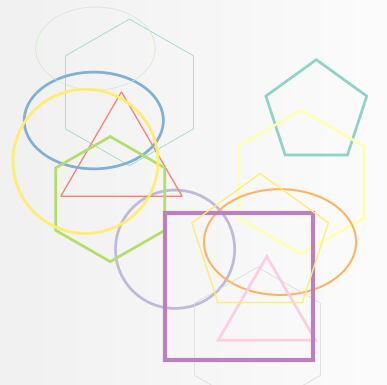[{"shape": "hexagon", "thickness": 0.5, "radius": 0.95, "center": [0.334, 0.76]}, {"shape": "pentagon", "thickness": 2, "radius": 0.68, "center": [0.816, 0.708]}, {"shape": "hexagon", "thickness": 2, "radius": 0.94, "center": [0.777, 0.527]}, {"shape": "circle", "thickness": 2, "radius": 0.77, "center": [0.452, 0.353]}, {"shape": "triangle", "thickness": 1, "radius": 0.9, "center": [0.313, 0.581]}, {"shape": "oval", "thickness": 2, "radius": 0.9, "center": [0.242, 0.687]}, {"shape": "oval", "thickness": 1.5, "radius": 0.98, "center": [0.723, 0.371]}, {"shape": "hexagon", "thickness": 2, "radius": 0.81, "center": [0.284, 0.483]}, {"shape": "triangle", "thickness": 2, "radius": 0.72, "center": [0.689, 0.189]}, {"shape": "hexagon", "thickness": 0.5, "radius": 0.94, "center": [0.665, 0.119]}, {"shape": "square", "thickness": 3, "radius": 0.95, "center": [0.617, 0.256]}, {"shape": "oval", "thickness": 0.5, "radius": 0.77, "center": [0.246, 0.874]}, {"shape": "circle", "thickness": 2, "radius": 0.94, "center": [0.221, 0.581]}, {"shape": "pentagon", "thickness": 1, "radius": 0.93, "center": [0.671, 0.364]}]